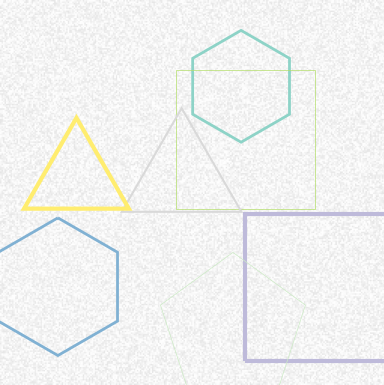[{"shape": "hexagon", "thickness": 2, "radius": 0.73, "center": [0.626, 0.776]}, {"shape": "square", "thickness": 3, "radius": 0.96, "center": [0.829, 0.253]}, {"shape": "hexagon", "thickness": 2, "radius": 0.89, "center": [0.15, 0.255]}, {"shape": "square", "thickness": 0.5, "radius": 0.9, "center": [0.638, 0.637]}, {"shape": "triangle", "thickness": 1.5, "radius": 0.9, "center": [0.472, 0.54]}, {"shape": "pentagon", "thickness": 0.5, "radius": 0.99, "center": [0.605, 0.146]}, {"shape": "triangle", "thickness": 3, "radius": 0.79, "center": [0.199, 0.537]}]